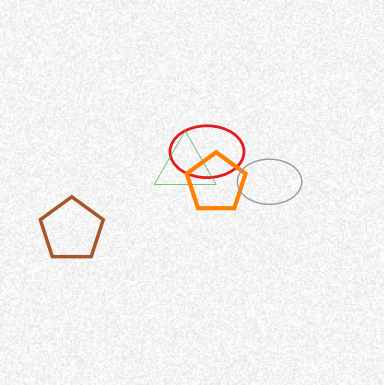[{"shape": "oval", "thickness": 2, "radius": 0.48, "center": [0.538, 0.606]}, {"shape": "triangle", "thickness": 0.5, "radius": 0.46, "center": [0.481, 0.567]}, {"shape": "pentagon", "thickness": 3, "radius": 0.4, "center": [0.561, 0.524]}, {"shape": "pentagon", "thickness": 2.5, "radius": 0.43, "center": [0.186, 0.403]}, {"shape": "oval", "thickness": 1, "radius": 0.42, "center": [0.7, 0.528]}]